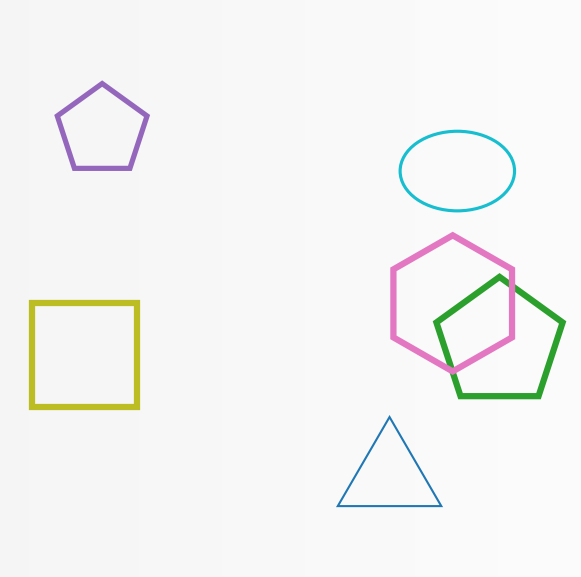[{"shape": "triangle", "thickness": 1, "radius": 0.51, "center": [0.67, 0.174]}, {"shape": "pentagon", "thickness": 3, "radius": 0.57, "center": [0.859, 0.405]}, {"shape": "pentagon", "thickness": 2.5, "radius": 0.41, "center": [0.176, 0.773]}, {"shape": "hexagon", "thickness": 3, "radius": 0.59, "center": [0.779, 0.474]}, {"shape": "square", "thickness": 3, "radius": 0.45, "center": [0.146, 0.385]}, {"shape": "oval", "thickness": 1.5, "radius": 0.49, "center": [0.787, 0.703]}]